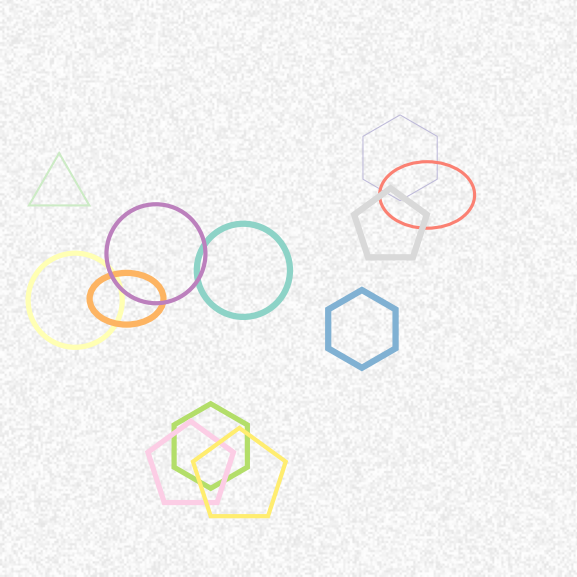[{"shape": "circle", "thickness": 3, "radius": 0.4, "center": [0.421, 0.531]}, {"shape": "circle", "thickness": 2.5, "radius": 0.41, "center": [0.13, 0.479]}, {"shape": "hexagon", "thickness": 0.5, "radius": 0.37, "center": [0.693, 0.726]}, {"shape": "oval", "thickness": 1.5, "radius": 0.41, "center": [0.74, 0.662]}, {"shape": "hexagon", "thickness": 3, "radius": 0.34, "center": [0.627, 0.43]}, {"shape": "oval", "thickness": 3, "radius": 0.32, "center": [0.219, 0.482]}, {"shape": "hexagon", "thickness": 2.5, "radius": 0.37, "center": [0.365, 0.227]}, {"shape": "pentagon", "thickness": 2.5, "radius": 0.39, "center": [0.33, 0.192]}, {"shape": "pentagon", "thickness": 3, "radius": 0.33, "center": [0.676, 0.607]}, {"shape": "circle", "thickness": 2, "radius": 0.43, "center": [0.27, 0.56]}, {"shape": "triangle", "thickness": 1, "radius": 0.3, "center": [0.102, 0.674]}, {"shape": "pentagon", "thickness": 2, "radius": 0.42, "center": [0.414, 0.174]}]